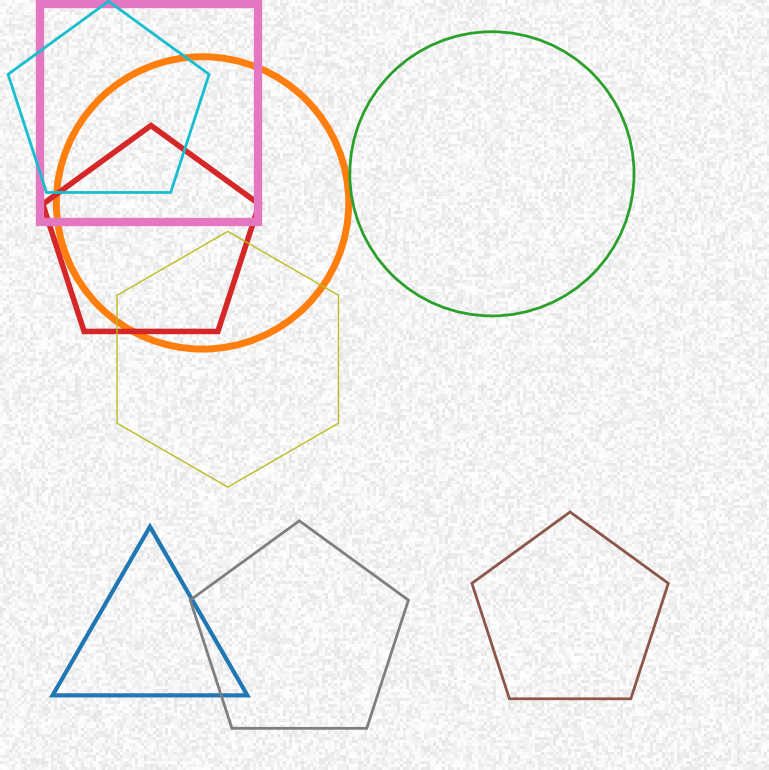[{"shape": "triangle", "thickness": 1.5, "radius": 0.73, "center": [0.195, 0.17]}, {"shape": "circle", "thickness": 2.5, "radius": 0.95, "center": [0.263, 0.736]}, {"shape": "circle", "thickness": 1, "radius": 0.92, "center": [0.639, 0.774]}, {"shape": "pentagon", "thickness": 2, "radius": 0.74, "center": [0.196, 0.689]}, {"shape": "pentagon", "thickness": 1, "radius": 0.67, "center": [0.74, 0.201]}, {"shape": "square", "thickness": 3, "radius": 0.71, "center": [0.193, 0.854]}, {"shape": "pentagon", "thickness": 1, "radius": 0.74, "center": [0.389, 0.175]}, {"shape": "hexagon", "thickness": 0.5, "radius": 0.83, "center": [0.296, 0.533]}, {"shape": "pentagon", "thickness": 1, "radius": 0.69, "center": [0.141, 0.861]}]